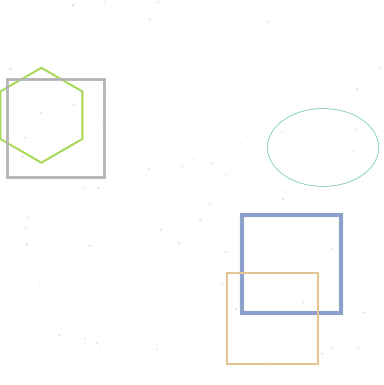[{"shape": "oval", "thickness": 0.5, "radius": 0.72, "center": [0.839, 0.617]}, {"shape": "square", "thickness": 3, "radius": 0.64, "center": [0.757, 0.314]}, {"shape": "hexagon", "thickness": 1.5, "radius": 0.62, "center": [0.107, 0.701]}, {"shape": "square", "thickness": 1.5, "radius": 0.59, "center": [0.707, 0.173]}, {"shape": "square", "thickness": 2, "radius": 0.63, "center": [0.144, 0.668]}]